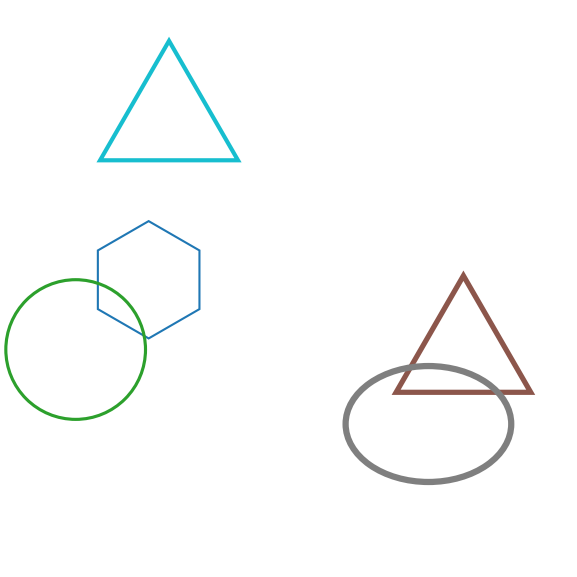[{"shape": "hexagon", "thickness": 1, "radius": 0.51, "center": [0.257, 0.515]}, {"shape": "circle", "thickness": 1.5, "radius": 0.6, "center": [0.131, 0.394]}, {"shape": "triangle", "thickness": 2.5, "radius": 0.67, "center": [0.802, 0.387]}, {"shape": "oval", "thickness": 3, "radius": 0.72, "center": [0.742, 0.265]}, {"shape": "triangle", "thickness": 2, "radius": 0.69, "center": [0.293, 0.791]}]